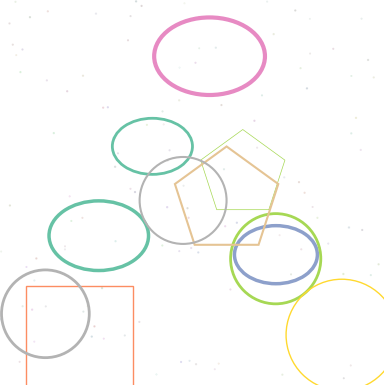[{"shape": "oval", "thickness": 2, "radius": 0.52, "center": [0.396, 0.62]}, {"shape": "oval", "thickness": 2.5, "radius": 0.65, "center": [0.257, 0.388]}, {"shape": "square", "thickness": 1, "radius": 0.69, "center": [0.208, 0.118]}, {"shape": "oval", "thickness": 2.5, "radius": 0.54, "center": [0.717, 0.338]}, {"shape": "oval", "thickness": 3, "radius": 0.72, "center": [0.544, 0.854]}, {"shape": "circle", "thickness": 2, "radius": 0.59, "center": [0.716, 0.328]}, {"shape": "pentagon", "thickness": 0.5, "radius": 0.58, "center": [0.631, 0.548]}, {"shape": "circle", "thickness": 1, "radius": 0.72, "center": [0.888, 0.13]}, {"shape": "pentagon", "thickness": 1.5, "radius": 0.71, "center": [0.589, 0.478]}, {"shape": "circle", "thickness": 2, "radius": 0.57, "center": [0.118, 0.185]}, {"shape": "circle", "thickness": 1.5, "radius": 0.56, "center": [0.476, 0.479]}]